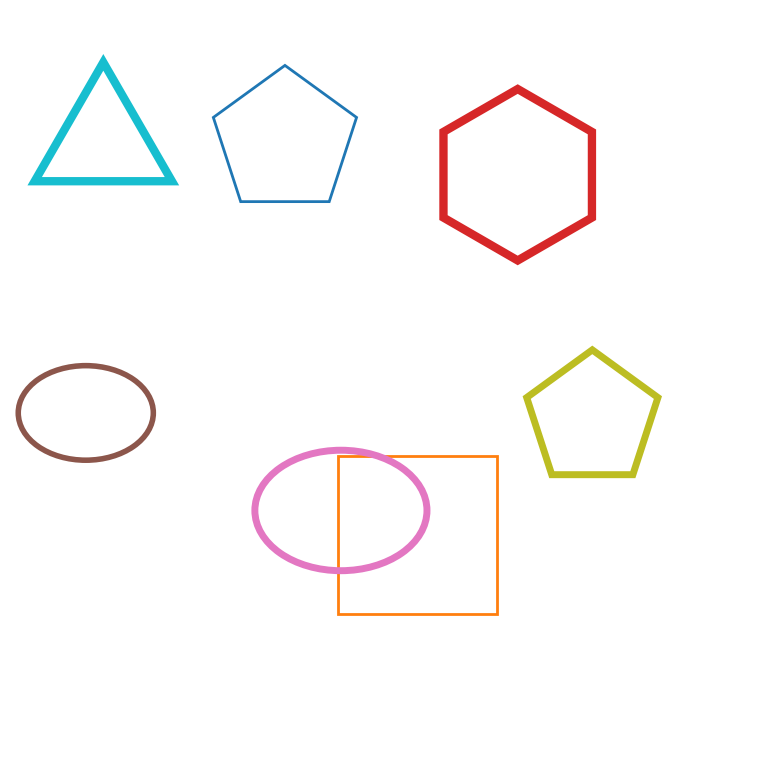[{"shape": "pentagon", "thickness": 1, "radius": 0.49, "center": [0.37, 0.817]}, {"shape": "square", "thickness": 1, "radius": 0.52, "center": [0.542, 0.305]}, {"shape": "hexagon", "thickness": 3, "radius": 0.56, "center": [0.672, 0.773]}, {"shape": "oval", "thickness": 2, "radius": 0.44, "center": [0.111, 0.464]}, {"shape": "oval", "thickness": 2.5, "radius": 0.56, "center": [0.443, 0.337]}, {"shape": "pentagon", "thickness": 2.5, "radius": 0.45, "center": [0.769, 0.456]}, {"shape": "triangle", "thickness": 3, "radius": 0.51, "center": [0.134, 0.816]}]